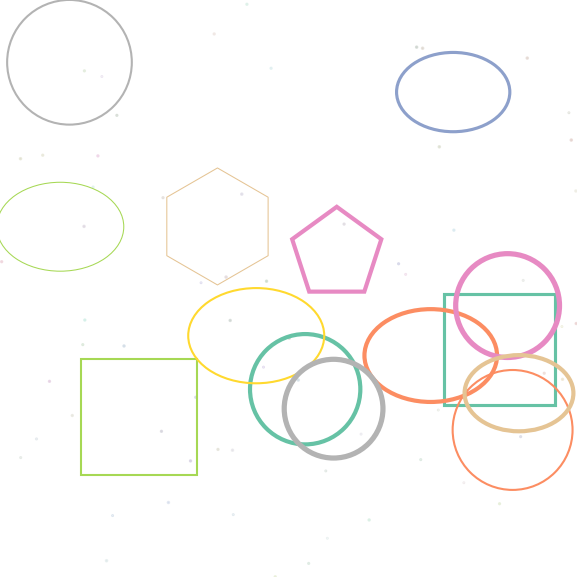[{"shape": "circle", "thickness": 2, "radius": 0.48, "center": [0.528, 0.325]}, {"shape": "square", "thickness": 1.5, "radius": 0.48, "center": [0.865, 0.394]}, {"shape": "oval", "thickness": 2, "radius": 0.57, "center": [0.746, 0.383]}, {"shape": "circle", "thickness": 1, "radius": 0.52, "center": [0.888, 0.255]}, {"shape": "oval", "thickness": 1.5, "radius": 0.49, "center": [0.785, 0.84]}, {"shape": "circle", "thickness": 2.5, "radius": 0.45, "center": [0.879, 0.47]}, {"shape": "pentagon", "thickness": 2, "radius": 0.41, "center": [0.583, 0.56]}, {"shape": "oval", "thickness": 0.5, "radius": 0.55, "center": [0.104, 0.607]}, {"shape": "square", "thickness": 1, "radius": 0.5, "center": [0.24, 0.278]}, {"shape": "oval", "thickness": 1, "radius": 0.59, "center": [0.444, 0.418]}, {"shape": "hexagon", "thickness": 0.5, "radius": 0.51, "center": [0.377, 0.607]}, {"shape": "oval", "thickness": 2, "radius": 0.47, "center": [0.899, 0.318]}, {"shape": "circle", "thickness": 1, "radius": 0.54, "center": [0.12, 0.891]}, {"shape": "circle", "thickness": 2.5, "radius": 0.43, "center": [0.578, 0.291]}]